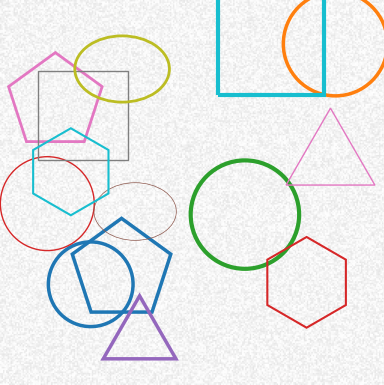[{"shape": "circle", "thickness": 2.5, "radius": 0.55, "center": [0.236, 0.262]}, {"shape": "pentagon", "thickness": 2.5, "radius": 0.67, "center": [0.316, 0.298]}, {"shape": "circle", "thickness": 2.5, "radius": 0.68, "center": [0.871, 0.886]}, {"shape": "circle", "thickness": 3, "radius": 0.7, "center": [0.636, 0.443]}, {"shape": "circle", "thickness": 1, "radius": 0.61, "center": [0.123, 0.471]}, {"shape": "hexagon", "thickness": 1.5, "radius": 0.59, "center": [0.796, 0.267]}, {"shape": "triangle", "thickness": 2.5, "radius": 0.54, "center": [0.363, 0.123]}, {"shape": "oval", "thickness": 0.5, "radius": 0.53, "center": [0.351, 0.451]}, {"shape": "triangle", "thickness": 1, "radius": 0.67, "center": [0.858, 0.586]}, {"shape": "pentagon", "thickness": 2, "radius": 0.64, "center": [0.144, 0.736]}, {"shape": "square", "thickness": 1, "radius": 0.58, "center": [0.216, 0.701]}, {"shape": "oval", "thickness": 2, "radius": 0.61, "center": [0.317, 0.821]}, {"shape": "square", "thickness": 3, "radius": 0.69, "center": [0.704, 0.892]}, {"shape": "hexagon", "thickness": 1.5, "radius": 0.56, "center": [0.184, 0.554]}]